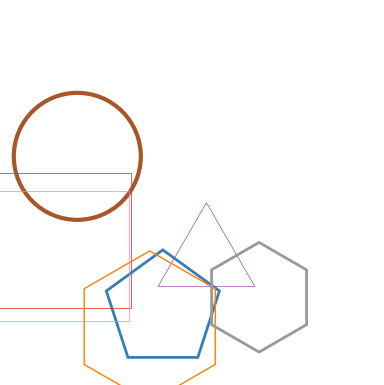[{"shape": "square", "thickness": 0.5, "radius": 0.87, "center": [0.165, 0.376]}, {"shape": "pentagon", "thickness": 2, "radius": 0.77, "center": [0.423, 0.197]}, {"shape": "triangle", "thickness": 0.5, "radius": 0.73, "center": [0.536, 0.328]}, {"shape": "hexagon", "thickness": 1, "radius": 0.98, "center": [0.389, 0.152]}, {"shape": "circle", "thickness": 3, "radius": 0.82, "center": [0.201, 0.594]}, {"shape": "square", "thickness": 0.5, "radius": 0.85, "center": [0.165, 0.336]}, {"shape": "hexagon", "thickness": 2, "radius": 0.71, "center": [0.673, 0.228]}]